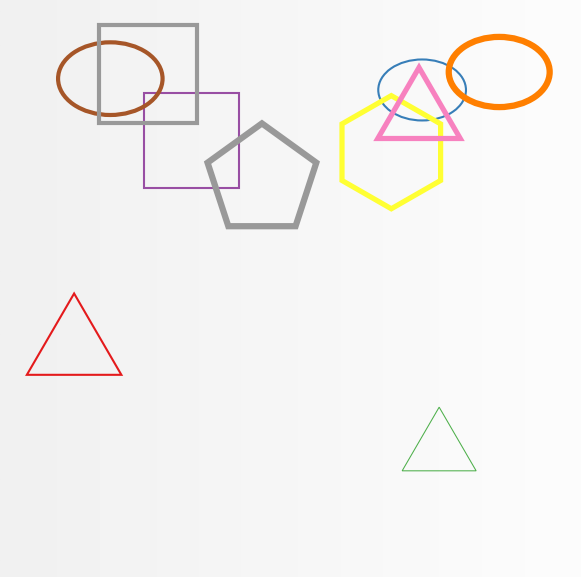[{"shape": "triangle", "thickness": 1, "radius": 0.47, "center": [0.128, 0.397]}, {"shape": "oval", "thickness": 1, "radius": 0.38, "center": [0.726, 0.843]}, {"shape": "triangle", "thickness": 0.5, "radius": 0.37, "center": [0.756, 0.221]}, {"shape": "square", "thickness": 1, "radius": 0.41, "center": [0.329, 0.756]}, {"shape": "oval", "thickness": 3, "radius": 0.43, "center": [0.859, 0.874]}, {"shape": "hexagon", "thickness": 2.5, "radius": 0.49, "center": [0.673, 0.736]}, {"shape": "oval", "thickness": 2, "radius": 0.45, "center": [0.19, 0.863]}, {"shape": "triangle", "thickness": 2.5, "radius": 0.41, "center": [0.721, 0.8]}, {"shape": "square", "thickness": 2, "radius": 0.43, "center": [0.254, 0.871]}, {"shape": "pentagon", "thickness": 3, "radius": 0.49, "center": [0.451, 0.687]}]